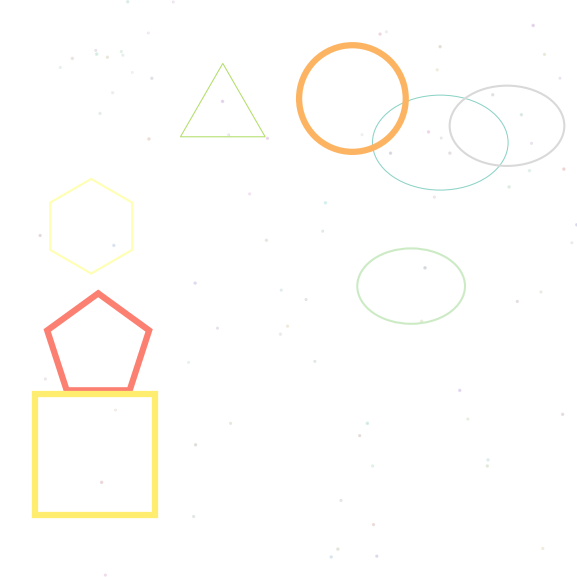[{"shape": "oval", "thickness": 0.5, "radius": 0.59, "center": [0.762, 0.752]}, {"shape": "hexagon", "thickness": 1, "radius": 0.41, "center": [0.158, 0.607]}, {"shape": "pentagon", "thickness": 3, "radius": 0.46, "center": [0.17, 0.398]}, {"shape": "circle", "thickness": 3, "radius": 0.46, "center": [0.61, 0.829]}, {"shape": "triangle", "thickness": 0.5, "radius": 0.42, "center": [0.386, 0.805]}, {"shape": "oval", "thickness": 1, "radius": 0.5, "center": [0.878, 0.781]}, {"shape": "oval", "thickness": 1, "radius": 0.47, "center": [0.712, 0.504]}, {"shape": "square", "thickness": 3, "radius": 0.52, "center": [0.165, 0.212]}]